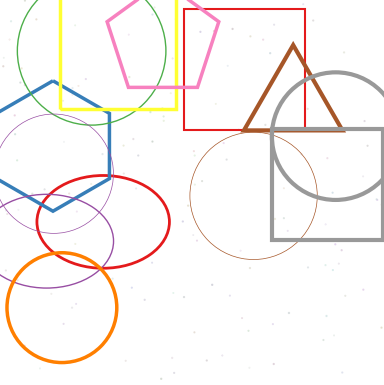[{"shape": "square", "thickness": 1.5, "radius": 0.78, "center": [0.635, 0.819]}, {"shape": "oval", "thickness": 2, "radius": 0.86, "center": [0.268, 0.424]}, {"shape": "hexagon", "thickness": 2.5, "radius": 0.85, "center": [0.138, 0.621]}, {"shape": "circle", "thickness": 1, "radius": 0.96, "center": [0.238, 0.868]}, {"shape": "oval", "thickness": 1, "radius": 0.87, "center": [0.121, 0.374]}, {"shape": "circle", "thickness": 0.5, "radius": 0.77, "center": [0.14, 0.549]}, {"shape": "circle", "thickness": 2.5, "radius": 0.71, "center": [0.161, 0.201]}, {"shape": "square", "thickness": 2.5, "radius": 0.75, "center": [0.307, 0.868]}, {"shape": "circle", "thickness": 0.5, "radius": 0.83, "center": [0.659, 0.491]}, {"shape": "triangle", "thickness": 3, "radius": 0.74, "center": [0.762, 0.735]}, {"shape": "pentagon", "thickness": 2.5, "radius": 0.76, "center": [0.423, 0.896]}, {"shape": "square", "thickness": 3, "radius": 0.72, "center": [0.851, 0.521]}, {"shape": "circle", "thickness": 3, "radius": 0.83, "center": [0.872, 0.646]}]